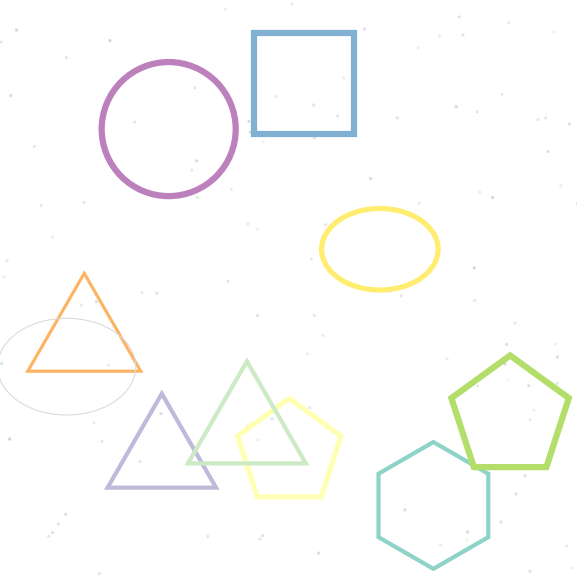[{"shape": "hexagon", "thickness": 2, "radius": 0.55, "center": [0.75, 0.124]}, {"shape": "pentagon", "thickness": 2.5, "radius": 0.47, "center": [0.501, 0.215]}, {"shape": "triangle", "thickness": 2, "radius": 0.54, "center": [0.28, 0.209]}, {"shape": "square", "thickness": 3, "radius": 0.43, "center": [0.527, 0.854]}, {"shape": "triangle", "thickness": 1.5, "radius": 0.56, "center": [0.146, 0.413]}, {"shape": "pentagon", "thickness": 3, "radius": 0.53, "center": [0.883, 0.277]}, {"shape": "oval", "thickness": 0.5, "radius": 0.6, "center": [0.115, 0.364]}, {"shape": "circle", "thickness": 3, "radius": 0.58, "center": [0.292, 0.776]}, {"shape": "triangle", "thickness": 2, "radius": 0.59, "center": [0.428, 0.256]}, {"shape": "oval", "thickness": 2.5, "radius": 0.5, "center": [0.658, 0.568]}]